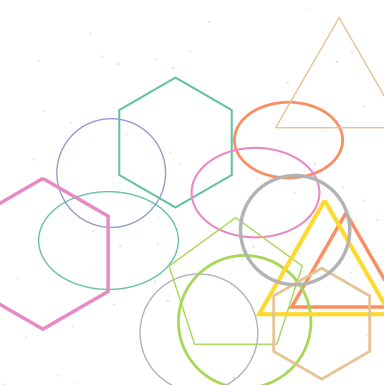[{"shape": "oval", "thickness": 1, "radius": 0.91, "center": [0.282, 0.375]}, {"shape": "hexagon", "thickness": 1.5, "radius": 0.84, "center": [0.456, 0.63]}, {"shape": "triangle", "thickness": 2.5, "radius": 0.81, "center": [0.899, 0.284]}, {"shape": "oval", "thickness": 2, "radius": 0.7, "center": [0.749, 0.636]}, {"shape": "circle", "thickness": 1, "radius": 0.71, "center": [0.289, 0.551]}, {"shape": "hexagon", "thickness": 2.5, "radius": 0.98, "center": [0.111, 0.341]}, {"shape": "oval", "thickness": 1.5, "radius": 0.83, "center": [0.664, 0.5]}, {"shape": "pentagon", "thickness": 1, "radius": 0.91, "center": [0.612, 0.253]}, {"shape": "circle", "thickness": 2, "radius": 0.86, "center": [0.636, 0.164]}, {"shape": "triangle", "thickness": 3, "radius": 0.98, "center": [0.843, 0.282]}, {"shape": "triangle", "thickness": 1, "radius": 0.95, "center": [0.881, 0.763]}, {"shape": "hexagon", "thickness": 2, "radius": 0.72, "center": [0.836, 0.159]}, {"shape": "circle", "thickness": 2.5, "radius": 0.71, "center": [0.767, 0.402]}, {"shape": "circle", "thickness": 1, "radius": 0.76, "center": [0.517, 0.135]}]